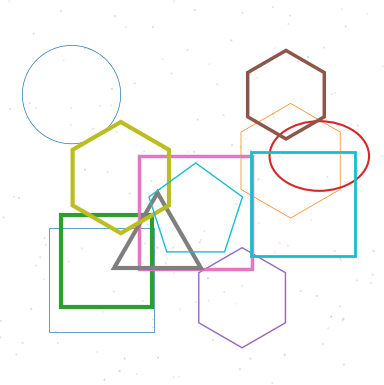[{"shape": "square", "thickness": 0.5, "radius": 0.68, "center": [0.263, 0.273]}, {"shape": "circle", "thickness": 0.5, "radius": 0.64, "center": [0.186, 0.754]}, {"shape": "hexagon", "thickness": 0.5, "radius": 0.74, "center": [0.755, 0.583]}, {"shape": "square", "thickness": 3, "radius": 0.59, "center": [0.276, 0.321]}, {"shape": "oval", "thickness": 1.5, "radius": 0.65, "center": [0.829, 0.595]}, {"shape": "hexagon", "thickness": 1, "radius": 0.65, "center": [0.629, 0.227]}, {"shape": "hexagon", "thickness": 2.5, "radius": 0.57, "center": [0.743, 0.754]}, {"shape": "square", "thickness": 2.5, "radius": 0.74, "center": [0.508, 0.449]}, {"shape": "triangle", "thickness": 3, "radius": 0.65, "center": [0.409, 0.369]}, {"shape": "hexagon", "thickness": 3, "radius": 0.72, "center": [0.314, 0.539]}, {"shape": "pentagon", "thickness": 1, "radius": 0.64, "center": [0.508, 0.449]}, {"shape": "square", "thickness": 2, "radius": 0.67, "center": [0.786, 0.469]}]